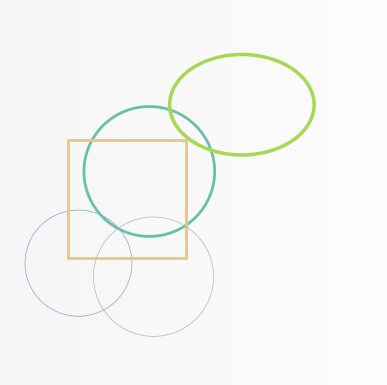[{"shape": "circle", "thickness": 2, "radius": 0.84, "center": [0.385, 0.555]}, {"shape": "circle", "thickness": 0.5, "radius": 0.69, "center": [0.203, 0.316]}, {"shape": "oval", "thickness": 2.5, "radius": 0.93, "center": [0.624, 0.728]}, {"shape": "square", "thickness": 2, "radius": 0.76, "center": [0.327, 0.483]}, {"shape": "circle", "thickness": 0.5, "radius": 0.78, "center": [0.396, 0.281]}]